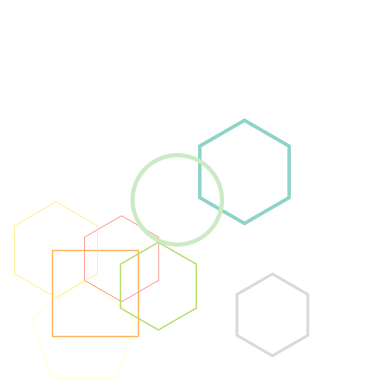[{"shape": "hexagon", "thickness": 2.5, "radius": 0.67, "center": [0.635, 0.554]}, {"shape": "pentagon", "thickness": 0.5, "radius": 0.71, "center": [0.219, 0.132]}, {"shape": "hexagon", "thickness": 0.5, "radius": 0.56, "center": [0.316, 0.328]}, {"shape": "square", "thickness": 1, "radius": 0.56, "center": [0.247, 0.239]}, {"shape": "hexagon", "thickness": 1, "radius": 0.57, "center": [0.411, 0.257]}, {"shape": "hexagon", "thickness": 2, "radius": 0.53, "center": [0.708, 0.182]}, {"shape": "circle", "thickness": 3, "radius": 0.58, "center": [0.46, 0.481]}, {"shape": "hexagon", "thickness": 0.5, "radius": 0.62, "center": [0.145, 0.351]}]